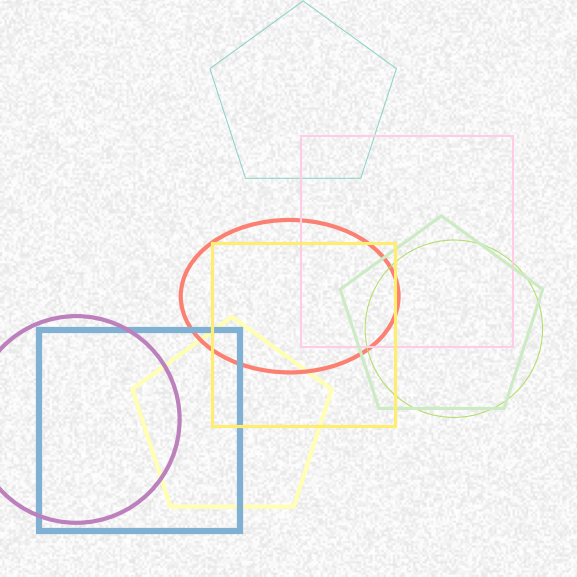[{"shape": "pentagon", "thickness": 0.5, "radius": 0.85, "center": [0.525, 0.828]}, {"shape": "pentagon", "thickness": 2, "radius": 0.91, "center": [0.402, 0.269]}, {"shape": "oval", "thickness": 2, "radius": 0.94, "center": [0.502, 0.486]}, {"shape": "square", "thickness": 3, "radius": 0.87, "center": [0.242, 0.253]}, {"shape": "circle", "thickness": 0.5, "radius": 0.77, "center": [0.786, 0.43]}, {"shape": "square", "thickness": 1, "radius": 0.92, "center": [0.705, 0.581]}, {"shape": "circle", "thickness": 2, "radius": 0.89, "center": [0.132, 0.273]}, {"shape": "pentagon", "thickness": 1.5, "radius": 0.92, "center": [0.764, 0.441]}, {"shape": "square", "thickness": 1.5, "radius": 0.79, "center": [0.525, 0.42]}]